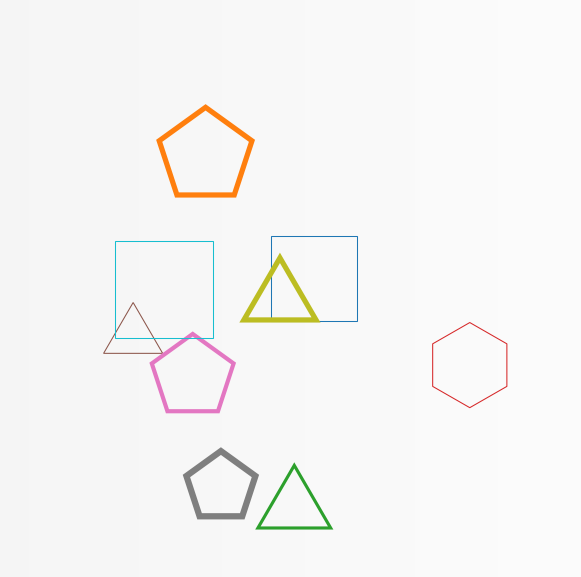[{"shape": "square", "thickness": 0.5, "radius": 0.37, "center": [0.54, 0.517]}, {"shape": "pentagon", "thickness": 2.5, "radius": 0.42, "center": [0.354, 0.729]}, {"shape": "triangle", "thickness": 1.5, "radius": 0.36, "center": [0.506, 0.121]}, {"shape": "hexagon", "thickness": 0.5, "radius": 0.37, "center": [0.808, 0.367]}, {"shape": "triangle", "thickness": 0.5, "radius": 0.29, "center": [0.229, 0.417]}, {"shape": "pentagon", "thickness": 2, "radius": 0.37, "center": [0.332, 0.347]}, {"shape": "pentagon", "thickness": 3, "radius": 0.31, "center": [0.38, 0.156]}, {"shape": "triangle", "thickness": 2.5, "radius": 0.36, "center": [0.482, 0.481]}, {"shape": "square", "thickness": 0.5, "radius": 0.42, "center": [0.282, 0.498]}]